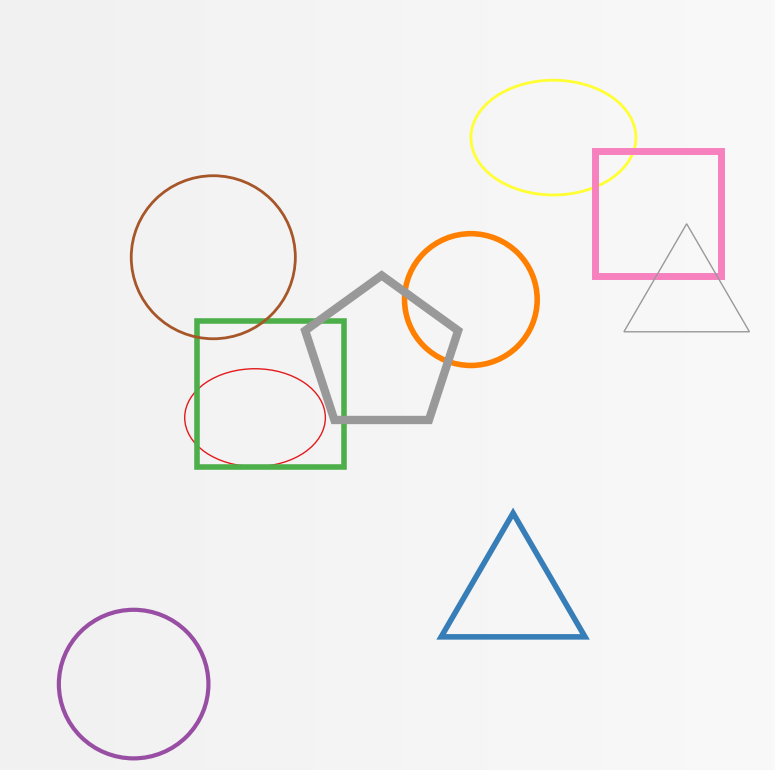[{"shape": "oval", "thickness": 0.5, "radius": 0.45, "center": [0.329, 0.458]}, {"shape": "triangle", "thickness": 2, "radius": 0.54, "center": [0.662, 0.226]}, {"shape": "square", "thickness": 2, "radius": 0.47, "center": [0.349, 0.488]}, {"shape": "circle", "thickness": 1.5, "radius": 0.48, "center": [0.172, 0.112]}, {"shape": "circle", "thickness": 2, "radius": 0.43, "center": [0.608, 0.611]}, {"shape": "oval", "thickness": 1, "radius": 0.53, "center": [0.714, 0.821]}, {"shape": "circle", "thickness": 1, "radius": 0.53, "center": [0.275, 0.666]}, {"shape": "square", "thickness": 2.5, "radius": 0.4, "center": [0.849, 0.723]}, {"shape": "pentagon", "thickness": 3, "radius": 0.52, "center": [0.492, 0.539]}, {"shape": "triangle", "thickness": 0.5, "radius": 0.47, "center": [0.886, 0.616]}]